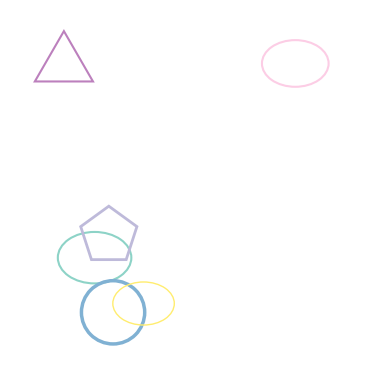[{"shape": "oval", "thickness": 1.5, "radius": 0.48, "center": [0.246, 0.331]}, {"shape": "pentagon", "thickness": 2, "radius": 0.38, "center": [0.283, 0.388]}, {"shape": "circle", "thickness": 2.5, "radius": 0.41, "center": [0.294, 0.189]}, {"shape": "oval", "thickness": 1.5, "radius": 0.43, "center": [0.767, 0.835]}, {"shape": "triangle", "thickness": 1.5, "radius": 0.44, "center": [0.166, 0.832]}, {"shape": "oval", "thickness": 1, "radius": 0.4, "center": [0.373, 0.212]}]